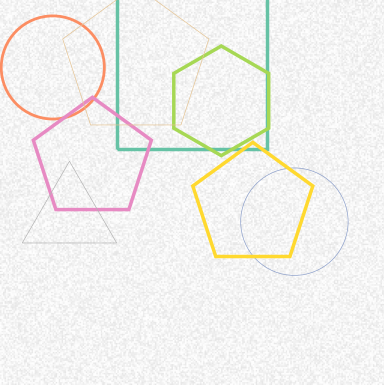[{"shape": "square", "thickness": 2.5, "radius": 0.98, "center": [0.499, 0.808]}, {"shape": "circle", "thickness": 2, "radius": 0.67, "center": [0.137, 0.825]}, {"shape": "circle", "thickness": 0.5, "radius": 0.7, "center": [0.765, 0.424]}, {"shape": "pentagon", "thickness": 2.5, "radius": 0.81, "center": [0.24, 0.586]}, {"shape": "hexagon", "thickness": 2.5, "radius": 0.71, "center": [0.575, 0.738]}, {"shape": "pentagon", "thickness": 2.5, "radius": 0.82, "center": [0.657, 0.466]}, {"shape": "pentagon", "thickness": 0.5, "radius": 1.0, "center": [0.353, 0.837]}, {"shape": "triangle", "thickness": 0.5, "radius": 0.71, "center": [0.18, 0.44]}]